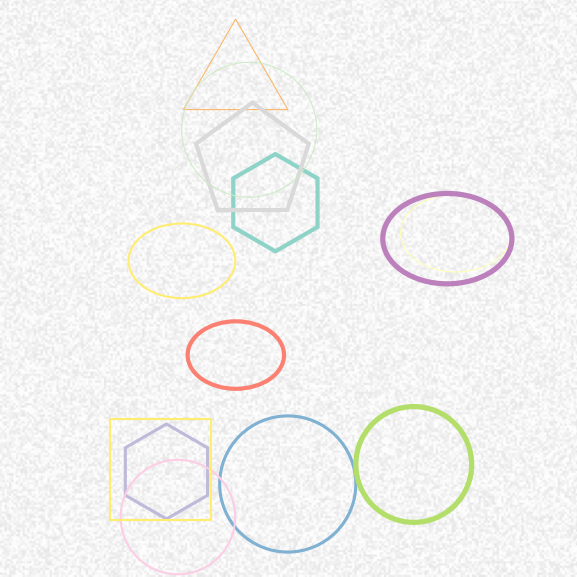[{"shape": "hexagon", "thickness": 2, "radius": 0.42, "center": [0.477, 0.648]}, {"shape": "oval", "thickness": 0.5, "radius": 0.48, "center": [0.79, 0.595]}, {"shape": "hexagon", "thickness": 1.5, "radius": 0.41, "center": [0.288, 0.183]}, {"shape": "oval", "thickness": 2, "radius": 0.42, "center": [0.408, 0.384]}, {"shape": "circle", "thickness": 1.5, "radius": 0.59, "center": [0.498, 0.161]}, {"shape": "triangle", "thickness": 0.5, "radius": 0.52, "center": [0.408, 0.862]}, {"shape": "circle", "thickness": 2.5, "radius": 0.5, "center": [0.716, 0.195]}, {"shape": "circle", "thickness": 1, "radius": 0.5, "center": [0.308, 0.104]}, {"shape": "pentagon", "thickness": 2, "radius": 0.51, "center": [0.437, 0.719]}, {"shape": "oval", "thickness": 2.5, "radius": 0.56, "center": [0.775, 0.586]}, {"shape": "circle", "thickness": 0.5, "radius": 0.58, "center": [0.432, 0.775]}, {"shape": "oval", "thickness": 1, "radius": 0.46, "center": [0.315, 0.547]}, {"shape": "square", "thickness": 1, "radius": 0.44, "center": [0.278, 0.186]}]